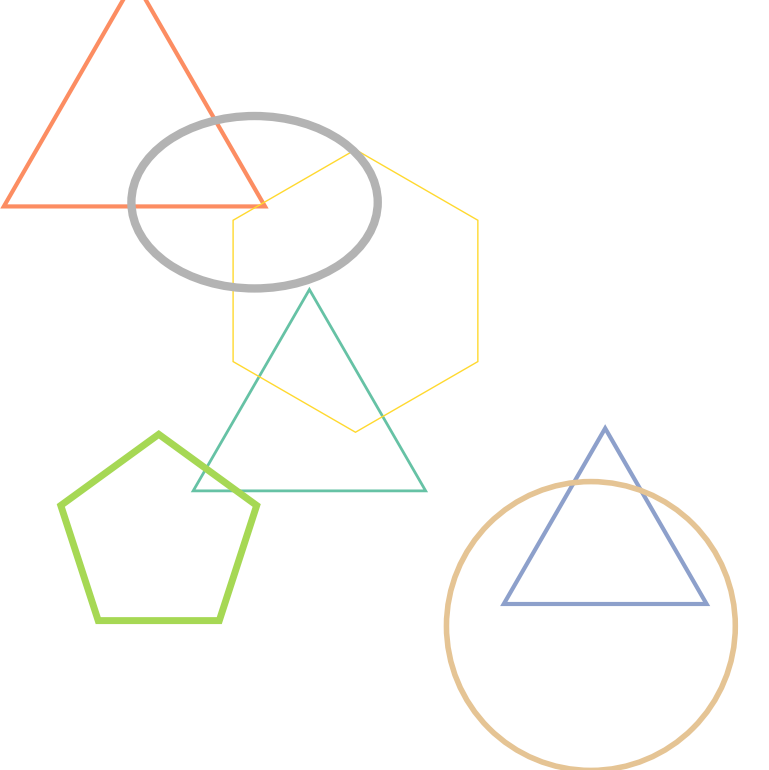[{"shape": "triangle", "thickness": 1, "radius": 0.87, "center": [0.402, 0.45]}, {"shape": "triangle", "thickness": 1.5, "radius": 0.98, "center": [0.175, 0.83]}, {"shape": "triangle", "thickness": 1.5, "radius": 0.76, "center": [0.786, 0.292]}, {"shape": "pentagon", "thickness": 2.5, "radius": 0.67, "center": [0.206, 0.302]}, {"shape": "hexagon", "thickness": 0.5, "radius": 0.92, "center": [0.462, 0.622]}, {"shape": "circle", "thickness": 2, "radius": 0.94, "center": [0.767, 0.187]}, {"shape": "oval", "thickness": 3, "radius": 0.8, "center": [0.331, 0.737]}]